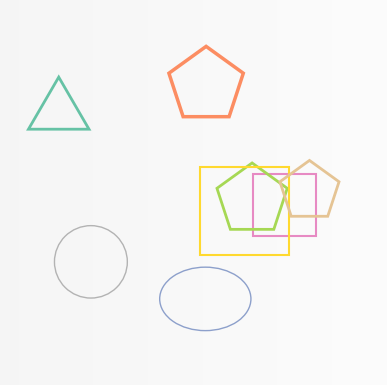[{"shape": "triangle", "thickness": 2, "radius": 0.45, "center": [0.152, 0.71]}, {"shape": "pentagon", "thickness": 2.5, "radius": 0.5, "center": [0.532, 0.779]}, {"shape": "oval", "thickness": 1, "radius": 0.59, "center": [0.53, 0.224]}, {"shape": "square", "thickness": 1.5, "radius": 0.4, "center": [0.734, 0.467]}, {"shape": "pentagon", "thickness": 2, "radius": 0.48, "center": [0.651, 0.481]}, {"shape": "square", "thickness": 1.5, "radius": 0.57, "center": [0.631, 0.452]}, {"shape": "pentagon", "thickness": 2, "radius": 0.4, "center": [0.799, 0.503]}, {"shape": "circle", "thickness": 1, "radius": 0.47, "center": [0.235, 0.32]}]